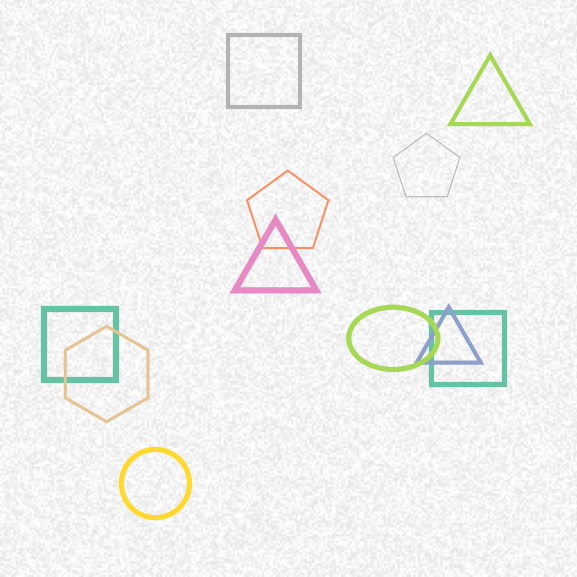[{"shape": "square", "thickness": 3, "radius": 0.31, "center": [0.139, 0.403]}, {"shape": "square", "thickness": 2.5, "radius": 0.31, "center": [0.809, 0.397]}, {"shape": "pentagon", "thickness": 1, "radius": 0.37, "center": [0.498, 0.63]}, {"shape": "triangle", "thickness": 2, "radius": 0.32, "center": [0.777, 0.403]}, {"shape": "triangle", "thickness": 3, "radius": 0.41, "center": [0.477, 0.537]}, {"shape": "oval", "thickness": 2.5, "radius": 0.39, "center": [0.681, 0.413]}, {"shape": "triangle", "thickness": 2, "radius": 0.4, "center": [0.849, 0.824]}, {"shape": "circle", "thickness": 2.5, "radius": 0.3, "center": [0.269, 0.162]}, {"shape": "hexagon", "thickness": 1.5, "radius": 0.41, "center": [0.185, 0.351]}, {"shape": "square", "thickness": 2, "radius": 0.31, "center": [0.457, 0.876]}, {"shape": "pentagon", "thickness": 0.5, "radius": 0.3, "center": [0.739, 0.708]}]